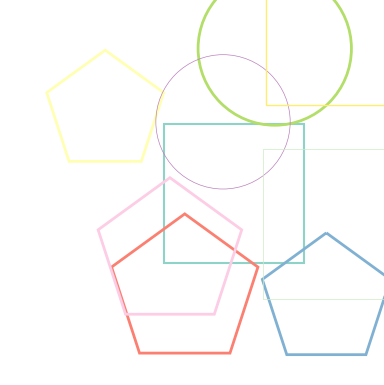[{"shape": "square", "thickness": 1.5, "radius": 0.91, "center": [0.607, 0.497]}, {"shape": "pentagon", "thickness": 2, "radius": 0.8, "center": [0.273, 0.71]}, {"shape": "pentagon", "thickness": 2, "radius": 1.0, "center": [0.48, 0.245]}, {"shape": "pentagon", "thickness": 2, "radius": 0.87, "center": [0.848, 0.22]}, {"shape": "circle", "thickness": 2, "radius": 1.0, "center": [0.714, 0.874]}, {"shape": "pentagon", "thickness": 2, "radius": 0.98, "center": [0.441, 0.342]}, {"shape": "circle", "thickness": 0.5, "radius": 0.87, "center": [0.579, 0.684]}, {"shape": "square", "thickness": 0.5, "radius": 0.97, "center": [0.877, 0.418]}, {"shape": "square", "thickness": 1, "radius": 0.77, "center": [0.846, 0.88]}]